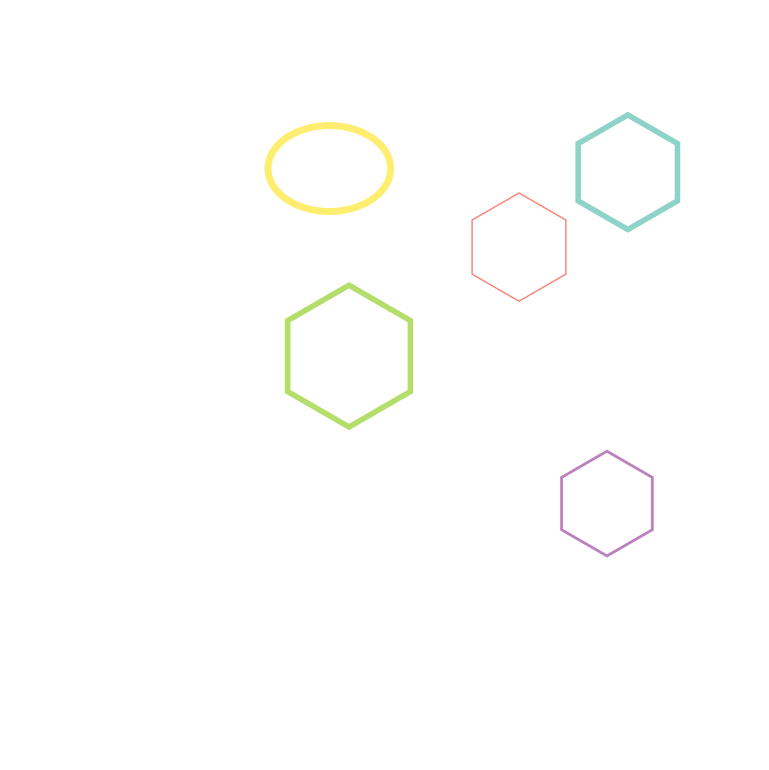[{"shape": "hexagon", "thickness": 2, "radius": 0.37, "center": [0.815, 0.776]}, {"shape": "hexagon", "thickness": 0.5, "radius": 0.35, "center": [0.674, 0.679]}, {"shape": "hexagon", "thickness": 2, "radius": 0.46, "center": [0.453, 0.538]}, {"shape": "hexagon", "thickness": 1, "radius": 0.34, "center": [0.788, 0.346]}, {"shape": "oval", "thickness": 2.5, "radius": 0.4, "center": [0.428, 0.781]}]